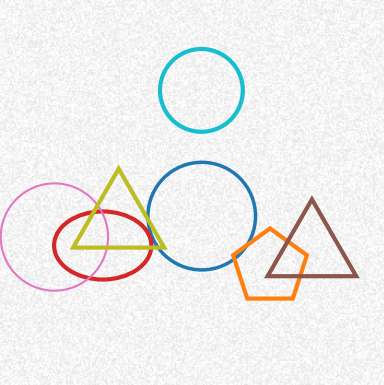[{"shape": "circle", "thickness": 2.5, "radius": 0.7, "center": [0.524, 0.439]}, {"shape": "pentagon", "thickness": 3, "radius": 0.5, "center": [0.701, 0.306]}, {"shape": "oval", "thickness": 3, "radius": 0.63, "center": [0.267, 0.362]}, {"shape": "triangle", "thickness": 3, "radius": 0.66, "center": [0.81, 0.349]}, {"shape": "circle", "thickness": 1.5, "radius": 0.7, "center": [0.141, 0.384]}, {"shape": "triangle", "thickness": 3, "radius": 0.68, "center": [0.308, 0.425]}, {"shape": "circle", "thickness": 3, "radius": 0.54, "center": [0.523, 0.765]}]